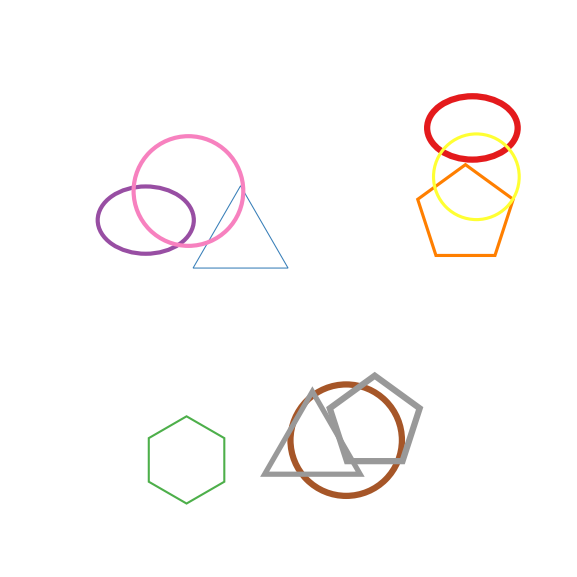[{"shape": "oval", "thickness": 3, "radius": 0.39, "center": [0.818, 0.778]}, {"shape": "triangle", "thickness": 0.5, "radius": 0.47, "center": [0.417, 0.582]}, {"shape": "hexagon", "thickness": 1, "radius": 0.38, "center": [0.323, 0.203]}, {"shape": "oval", "thickness": 2, "radius": 0.42, "center": [0.252, 0.618]}, {"shape": "pentagon", "thickness": 1.5, "radius": 0.43, "center": [0.806, 0.627]}, {"shape": "circle", "thickness": 1.5, "radius": 0.37, "center": [0.825, 0.693]}, {"shape": "circle", "thickness": 3, "radius": 0.48, "center": [0.599, 0.237]}, {"shape": "circle", "thickness": 2, "radius": 0.47, "center": [0.326, 0.668]}, {"shape": "pentagon", "thickness": 3, "radius": 0.41, "center": [0.649, 0.267]}, {"shape": "triangle", "thickness": 2.5, "radius": 0.48, "center": [0.541, 0.226]}]